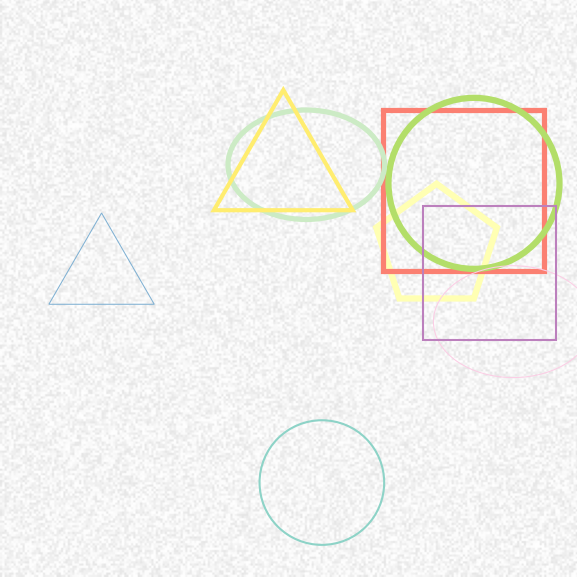[{"shape": "circle", "thickness": 1, "radius": 0.54, "center": [0.557, 0.164]}, {"shape": "pentagon", "thickness": 3, "radius": 0.55, "center": [0.756, 0.571]}, {"shape": "square", "thickness": 2.5, "radius": 0.7, "center": [0.803, 0.67]}, {"shape": "triangle", "thickness": 0.5, "radius": 0.53, "center": [0.176, 0.525]}, {"shape": "circle", "thickness": 3, "radius": 0.74, "center": [0.821, 0.682]}, {"shape": "oval", "thickness": 0.5, "radius": 0.69, "center": [0.889, 0.442]}, {"shape": "square", "thickness": 1, "radius": 0.58, "center": [0.847, 0.527]}, {"shape": "oval", "thickness": 2.5, "radius": 0.68, "center": [0.53, 0.714]}, {"shape": "triangle", "thickness": 2, "radius": 0.69, "center": [0.491, 0.704]}]